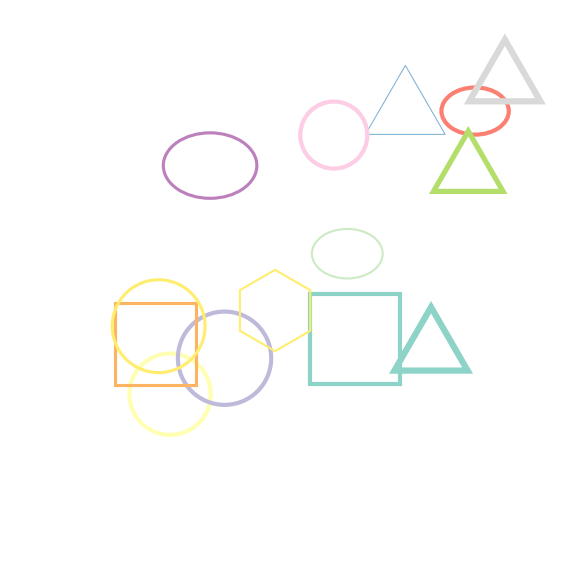[{"shape": "triangle", "thickness": 3, "radius": 0.37, "center": [0.746, 0.394]}, {"shape": "square", "thickness": 2, "radius": 0.39, "center": [0.615, 0.413]}, {"shape": "circle", "thickness": 2, "radius": 0.35, "center": [0.294, 0.317]}, {"shape": "circle", "thickness": 2, "radius": 0.4, "center": [0.389, 0.379]}, {"shape": "oval", "thickness": 2, "radius": 0.29, "center": [0.823, 0.807]}, {"shape": "triangle", "thickness": 0.5, "radius": 0.4, "center": [0.702, 0.806]}, {"shape": "square", "thickness": 1.5, "radius": 0.35, "center": [0.269, 0.403]}, {"shape": "triangle", "thickness": 2.5, "radius": 0.35, "center": [0.811, 0.703]}, {"shape": "circle", "thickness": 2, "radius": 0.29, "center": [0.578, 0.765]}, {"shape": "triangle", "thickness": 3, "radius": 0.36, "center": [0.874, 0.859]}, {"shape": "oval", "thickness": 1.5, "radius": 0.4, "center": [0.364, 0.712]}, {"shape": "oval", "thickness": 1, "radius": 0.31, "center": [0.601, 0.56]}, {"shape": "circle", "thickness": 1.5, "radius": 0.4, "center": [0.275, 0.434]}, {"shape": "hexagon", "thickness": 1, "radius": 0.35, "center": [0.476, 0.462]}]